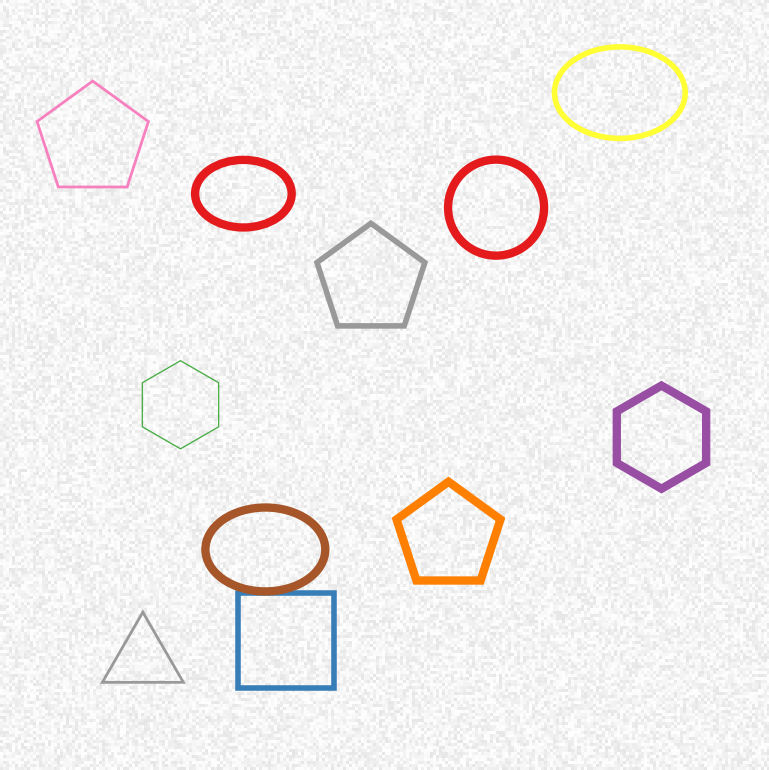[{"shape": "circle", "thickness": 3, "radius": 0.31, "center": [0.644, 0.73]}, {"shape": "oval", "thickness": 3, "radius": 0.31, "center": [0.316, 0.748]}, {"shape": "square", "thickness": 2, "radius": 0.31, "center": [0.371, 0.168]}, {"shape": "hexagon", "thickness": 0.5, "radius": 0.29, "center": [0.234, 0.474]}, {"shape": "hexagon", "thickness": 3, "radius": 0.34, "center": [0.859, 0.432]}, {"shape": "pentagon", "thickness": 3, "radius": 0.35, "center": [0.582, 0.303]}, {"shape": "oval", "thickness": 2, "radius": 0.42, "center": [0.805, 0.88]}, {"shape": "oval", "thickness": 3, "radius": 0.39, "center": [0.345, 0.286]}, {"shape": "pentagon", "thickness": 1, "radius": 0.38, "center": [0.12, 0.819]}, {"shape": "pentagon", "thickness": 2, "radius": 0.37, "center": [0.482, 0.636]}, {"shape": "triangle", "thickness": 1, "radius": 0.3, "center": [0.186, 0.144]}]